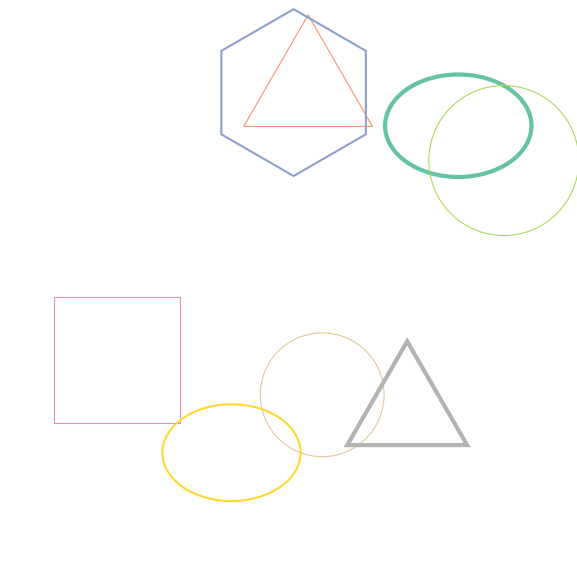[{"shape": "oval", "thickness": 2, "radius": 0.63, "center": [0.794, 0.781]}, {"shape": "triangle", "thickness": 0.5, "radius": 0.64, "center": [0.534, 0.845]}, {"shape": "hexagon", "thickness": 1, "radius": 0.72, "center": [0.508, 0.839]}, {"shape": "square", "thickness": 0.5, "radius": 0.55, "center": [0.202, 0.376]}, {"shape": "circle", "thickness": 0.5, "radius": 0.65, "center": [0.872, 0.721]}, {"shape": "oval", "thickness": 1, "radius": 0.6, "center": [0.401, 0.215]}, {"shape": "circle", "thickness": 0.5, "radius": 0.54, "center": [0.558, 0.316]}, {"shape": "triangle", "thickness": 2, "radius": 0.6, "center": [0.705, 0.288]}]